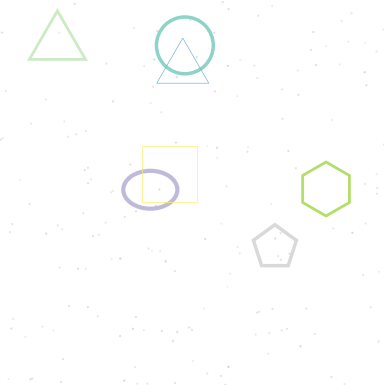[{"shape": "circle", "thickness": 2.5, "radius": 0.37, "center": [0.48, 0.882]}, {"shape": "oval", "thickness": 3, "radius": 0.35, "center": [0.39, 0.507]}, {"shape": "triangle", "thickness": 0.5, "radius": 0.39, "center": [0.475, 0.823]}, {"shape": "hexagon", "thickness": 2, "radius": 0.35, "center": [0.847, 0.509]}, {"shape": "pentagon", "thickness": 2.5, "radius": 0.29, "center": [0.714, 0.358]}, {"shape": "triangle", "thickness": 2, "radius": 0.42, "center": [0.149, 0.888]}, {"shape": "square", "thickness": 0.5, "radius": 0.36, "center": [0.441, 0.548]}]